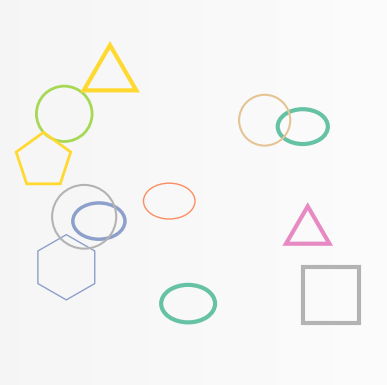[{"shape": "oval", "thickness": 3, "radius": 0.32, "center": [0.781, 0.671]}, {"shape": "oval", "thickness": 3, "radius": 0.35, "center": [0.485, 0.211]}, {"shape": "oval", "thickness": 1, "radius": 0.33, "center": [0.437, 0.478]}, {"shape": "hexagon", "thickness": 1, "radius": 0.42, "center": [0.171, 0.306]}, {"shape": "oval", "thickness": 2.5, "radius": 0.34, "center": [0.255, 0.426]}, {"shape": "triangle", "thickness": 3, "radius": 0.32, "center": [0.794, 0.399]}, {"shape": "circle", "thickness": 2, "radius": 0.36, "center": [0.166, 0.704]}, {"shape": "triangle", "thickness": 3, "radius": 0.39, "center": [0.284, 0.804]}, {"shape": "pentagon", "thickness": 2, "radius": 0.37, "center": [0.112, 0.582]}, {"shape": "circle", "thickness": 1.5, "radius": 0.33, "center": [0.683, 0.688]}, {"shape": "circle", "thickness": 1.5, "radius": 0.41, "center": [0.217, 0.437]}, {"shape": "square", "thickness": 3, "radius": 0.36, "center": [0.853, 0.235]}]